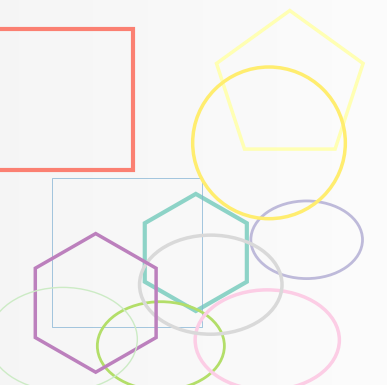[{"shape": "hexagon", "thickness": 3, "radius": 0.76, "center": [0.505, 0.344]}, {"shape": "pentagon", "thickness": 2.5, "radius": 0.99, "center": [0.748, 0.774]}, {"shape": "oval", "thickness": 2, "radius": 0.72, "center": [0.791, 0.377]}, {"shape": "square", "thickness": 3, "radius": 0.91, "center": [0.161, 0.741]}, {"shape": "square", "thickness": 0.5, "radius": 0.97, "center": [0.327, 0.344]}, {"shape": "oval", "thickness": 2, "radius": 0.82, "center": [0.415, 0.102]}, {"shape": "oval", "thickness": 2.5, "radius": 0.93, "center": [0.69, 0.117]}, {"shape": "oval", "thickness": 2.5, "radius": 0.92, "center": [0.544, 0.261]}, {"shape": "hexagon", "thickness": 2.5, "radius": 0.9, "center": [0.247, 0.213]}, {"shape": "oval", "thickness": 1, "radius": 0.96, "center": [0.162, 0.119]}, {"shape": "circle", "thickness": 2.5, "radius": 0.99, "center": [0.694, 0.629]}]